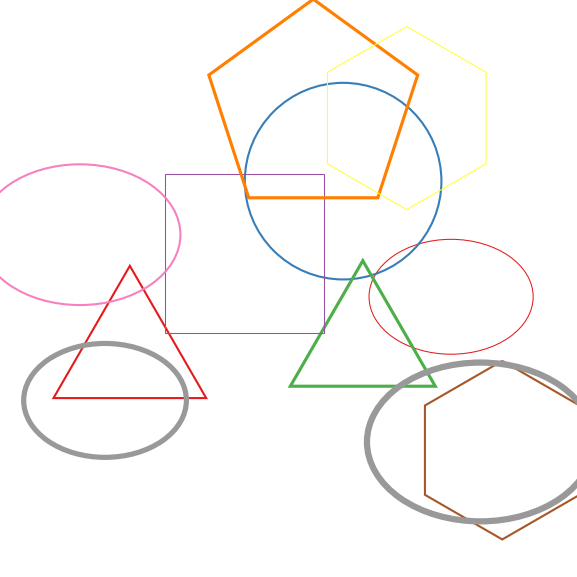[{"shape": "triangle", "thickness": 1, "radius": 0.76, "center": [0.225, 0.386]}, {"shape": "oval", "thickness": 0.5, "radius": 0.71, "center": [0.781, 0.485]}, {"shape": "circle", "thickness": 1, "radius": 0.85, "center": [0.594, 0.685]}, {"shape": "triangle", "thickness": 1.5, "radius": 0.72, "center": [0.628, 0.403]}, {"shape": "square", "thickness": 0.5, "radius": 0.69, "center": [0.423, 0.56]}, {"shape": "pentagon", "thickness": 1.5, "radius": 0.95, "center": [0.542, 0.81]}, {"shape": "hexagon", "thickness": 0.5, "radius": 0.79, "center": [0.704, 0.795]}, {"shape": "hexagon", "thickness": 1, "radius": 0.77, "center": [0.87, 0.22]}, {"shape": "oval", "thickness": 1, "radius": 0.87, "center": [0.138, 0.593]}, {"shape": "oval", "thickness": 2.5, "radius": 0.7, "center": [0.182, 0.306]}, {"shape": "oval", "thickness": 3, "radius": 0.98, "center": [0.832, 0.234]}]